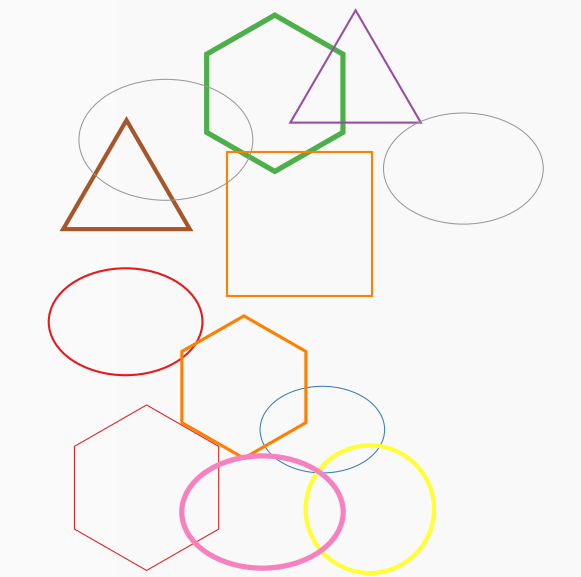[{"shape": "hexagon", "thickness": 0.5, "radius": 0.72, "center": [0.252, 0.155]}, {"shape": "oval", "thickness": 1, "radius": 0.66, "center": [0.216, 0.442]}, {"shape": "oval", "thickness": 0.5, "radius": 0.54, "center": [0.555, 0.255]}, {"shape": "hexagon", "thickness": 2.5, "radius": 0.68, "center": [0.473, 0.838]}, {"shape": "triangle", "thickness": 1, "radius": 0.65, "center": [0.612, 0.852]}, {"shape": "square", "thickness": 1, "radius": 0.62, "center": [0.515, 0.611]}, {"shape": "hexagon", "thickness": 1.5, "radius": 0.62, "center": [0.42, 0.329]}, {"shape": "circle", "thickness": 2, "radius": 0.55, "center": [0.636, 0.117]}, {"shape": "triangle", "thickness": 2, "radius": 0.63, "center": [0.218, 0.665]}, {"shape": "oval", "thickness": 2.5, "radius": 0.69, "center": [0.452, 0.113]}, {"shape": "oval", "thickness": 0.5, "radius": 0.75, "center": [0.285, 0.757]}, {"shape": "oval", "thickness": 0.5, "radius": 0.69, "center": [0.797, 0.707]}]